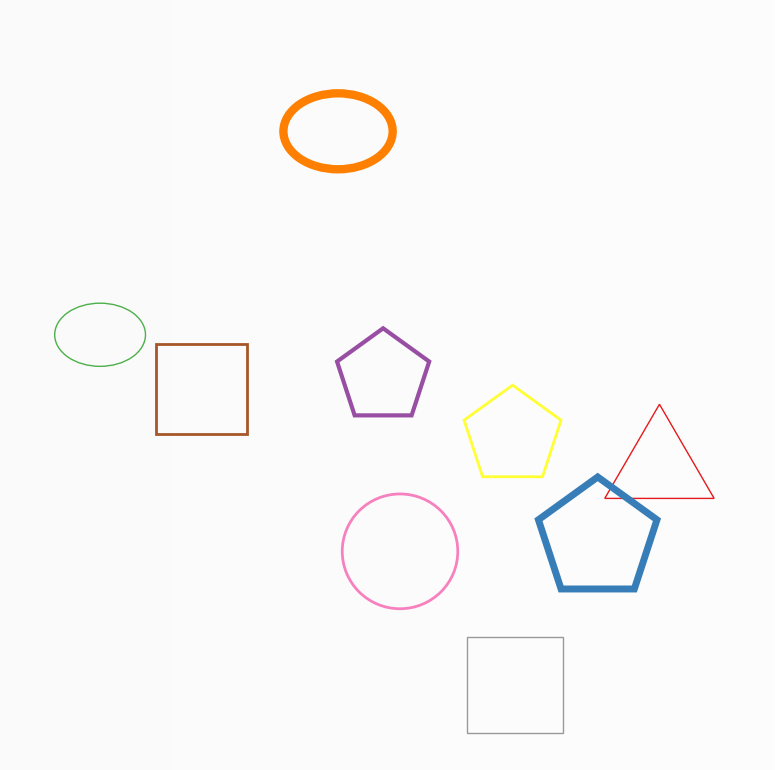[{"shape": "triangle", "thickness": 0.5, "radius": 0.41, "center": [0.851, 0.393]}, {"shape": "pentagon", "thickness": 2.5, "radius": 0.4, "center": [0.771, 0.3]}, {"shape": "oval", "thickness": 0.5, "radius": 0.29, "center": [0.129, 0.565]}, {"shape": "pentagon", "thickness": 1.5, "radius": 0.31, "center": [0.494, 0.511]}, {"shape": "oval", "thickness": 3, "radius": 0.35, "center": [0.436, 0.829]}, {"shape": "pentagon", "thickness": 1, "radius": 0.33, "center": [0.661, 0.434]}, {"shape": "square", "thickness": 1, "radius": 0.29, "center": [0.26, 0.495]}, {"shape": "circle", "thickness": 1, "radius": 0.37, "center": [0.516, 0.284]}, {"shape": "square", "thickness": 0.5, "radius": 0.31, "center": [0.665, 0.111]}]